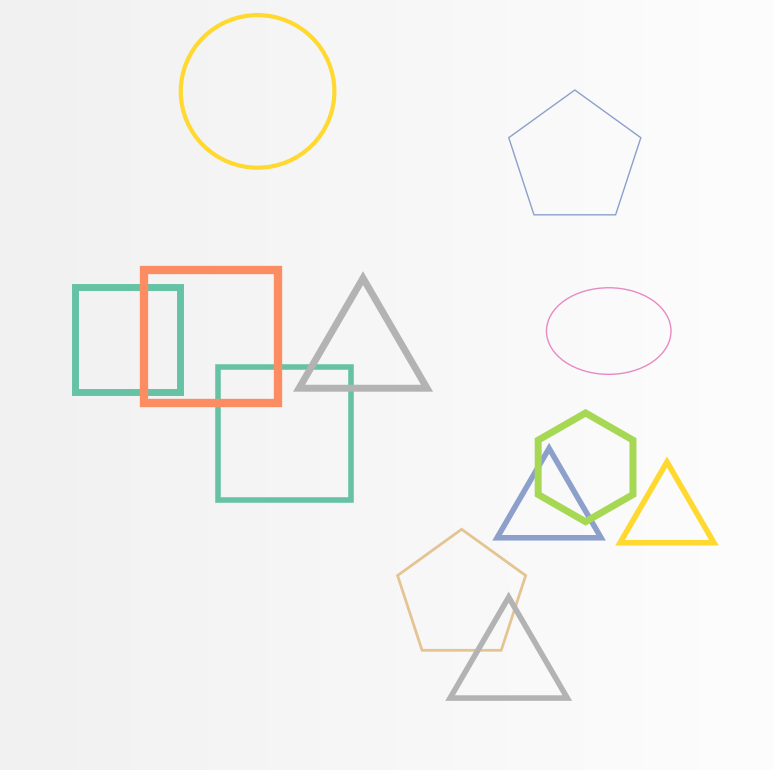[{"shape": "square", "thickness": 2.5, "radius": 0.34, "center": [0.165, 0.559]}, {"shape": "square", "thickness": 2, "radius": 0.43, "center": [0.368, 0.437]}, {"shape": "square", "thickness": 3, "radius": 0.43, "center": [0.272, 0.563]}, {"shape": "pentagon", "thickness": 0.5, "radius": 0.45, "center": [0.742, 0.793]}, {"shape": "triangle", "thickness": 2, "radius": 0.39, "center": [0.708, 0.34]}, {"shape": "oval", "thickness": 0.5, "radius": 0.4, "center": [0.785, 0.57]}, {"shape": "hexagon", "thickness": 2.5, "radius": 0.35, "center": [0.756, 0.393]}, {"shape": "triangle", "thickness": 2, "radius": 0.35, "center": [0.861, 0.33]}, {"shape": "circle", "thickness": 1.5, "radius": 0.5, "center": [0.332, 0.881]}, {"shape": "pentagon", "thickness": 1, "radius": 0.43, "center": [0.596, 0.226]}, {"shape": "triangle", "thickness": 2, "radius": 0.44, "center": [0.656, 0.137]}, {"shape": "triangle", "thickness": 2.5, "radius": 0.48, "center": [0.468, 0.543]}]